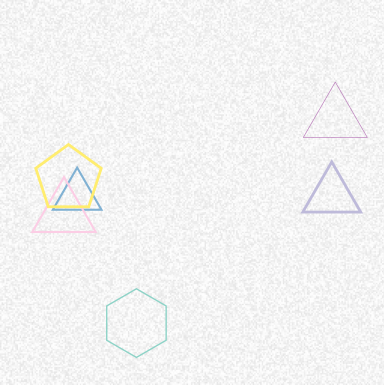[{"shape": "hexagon", "thickness": 1, "radius": 0.45, "center": [0.354, 0.161]}, {"shape": "triangle", "thickness": 2, "radius": 0.43, "center": [0.862, 0.493]}, {"shape": "triangle", "thickness": 1.5, "radius": 0.36, "center": [0.2, 0.492]}, {"shape": "triangle", "thickness": 1.5, "radius": 0.48, "center": [0.166, 0.445]}, {"shape": "triangle", "thickness": 0.5, "radius": 0.48, "center": [0.871, 0.691]}, {"shape": "pentagon", "thickness": 2, "radius": 0.45, "center": [0.178, 0.535]}]